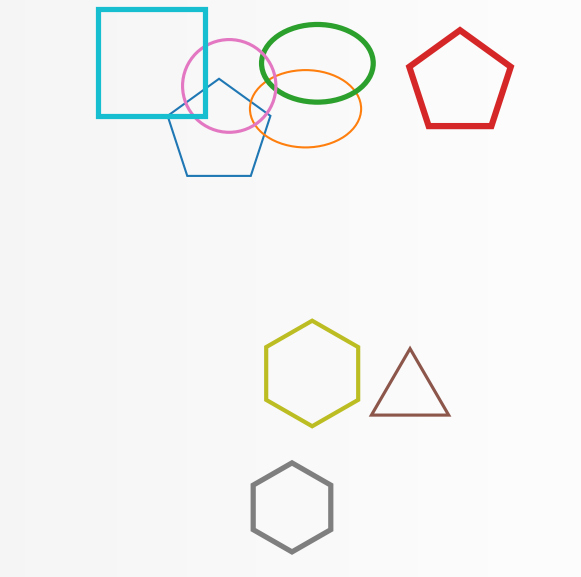[{"shape": "pentagon", "thickness": 1, "radius": 0.46, "center": [0.377, 0.77]}, {"shape": "oval", "thickness": 1, "radius": 0.48, "center": [0.526, 0.811]}, {"shape": "oval", "thickness": 2.5, "radius": 0.48, "center": [0.546, 0.89]}, {"shape": "pentagon", "thickness": 3, "radius": 0.46, "center": [0.791, 0.855]}, {"shape": "triangle", "thickness": 1.5, "radius": 0.38, "center": [0.705, 0.319]}, {"shape": "circle", "thickness": 1.5, "radius": 0.4, "center": [0.394, 0.85]}, {"shape": "hexagon", "thickness": 2.5, "radius": 0.39, "center": [0.502, 0.121]}, {"shape": "hexagon", "thickness": 2, "radius": 0.46, "center": [0.537, 0.352]}, {"shape": "square", "thickness": 2.5, "radius": 0.46, "center": [0.26, 0.891]}]